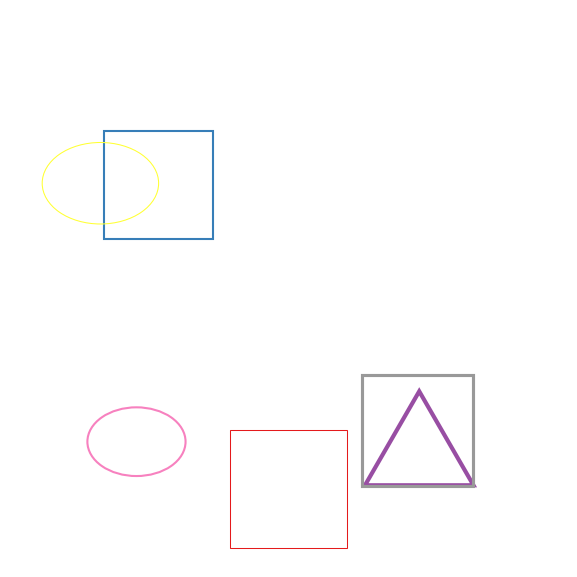[{"shape": "square", "thickness": 0.5, "radius": 0.51, "center": [0.499, 0.152]}, {"shape": "square", "thickness": 1, "radius": 0.47, "center": [0.275, 0.679]}, {"shape": "triangle", "thickness": 2, "radius": 0.54, "center": [0.726, 0.213]}, {"shape": "oval", "thickness": 0.5, "radius": 0.5, "center": [0.174, 0.682]}, {"shape": "oval", "thickness": 1, "radius": 0.42, "center": [0.236, 0.234]}, {"shape": "square", "thickness": 1.5, "radius": 0.48, "center": [0.723, 0.254]}]